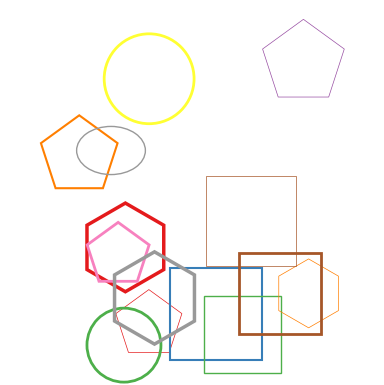[{"shape": "hexagon", "thickness": 2.5, "radius": 0.58, "center": [0.326, 0.357]}, {"shape": "pentagon", "thickness": 0.5, "radius": 0.45, "center": [0.387, 0.158]}, {"shape": "square", "thickness": 1.5, "radius": 0.6, "center": [0.56, 0.185]}, {"shape": "square", "thickness": 1, "radius": 0.5, "center": [0.629, 0.132]}, {"shape": "circle", "thickness": 2, "radius": 0.48, "center": [0.322, 0.104]}, {"shape": "pentagon", "thickness": 0.5, "radius": 0.56, "center": [0.788, 0.838]}, {"shape": "pentagon", "thickness": 1.5, "radius": 0.52, "center": [0.206, 0.596]}, {"shape": "hexagon", "thickness": 0.5, "radius": 0.45, "center": [0.802, 0.238]}, {"shape": "circle", "thickness": 2, "radius": 0.58, "center": [0.387, 0.795]}, {"shape": "square", "thickness": 2, "radius": 0.53, "center": [0.727, 0.238]}, {"shape": "square", "thickness": 0.5, "radius": 0.58, "center": [0.652, 0.425]}, {"shape": "pentagon", "thickness": 2, "radius": 0.42, "center": [0.307, 0.338]}, {"shape": "oval", "thickness": 1, "radius": 0.45, "center": [0.288, 0.609]}, {"shape": "hexagon", "thickness": 2.5, "radius": 0.6, "center": [0.401, 0.226]}]